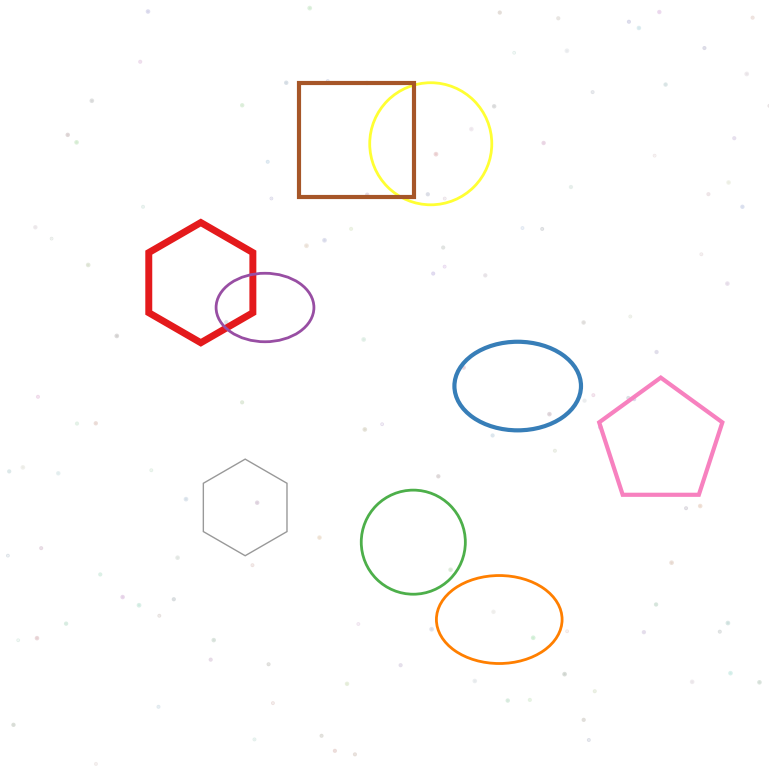[{"shape": "hexagon", "thickness": 2.5, "radius": 0.39, "center": [0.261, 0.633]}, {"shape": "oval", "thickness": 1.5, "radius": 0.41, "center": [0.672, 0.499]}, {"shape": "circle", "thickness": 1, "radius": 0.34, "center": [0.537, 0.296]}, {"shape": "oval", "thickness": 1, "radius": 0.32, "center": [0.344, 0.601]}, {"shape": "oval", "thickness": 1, "radius": 0.41, "center": [0.648, 0.195]}, {"shape": "circle", "thickness": 1, "radius": 0.4, "center": [0.559, 0.813]}, {"shape": "square", "thickness": 1.5, "radius": 0.37, "center": [0.463, 0.818]}, {"shape": "pentagon", "thickness": 1.5, "radius": 0.42, "center": [0.858, 0.425]}, {"shape": "hexagon", "thickness": 0.5, "radius": 0.31, "center": [0.318, 0.341]}]